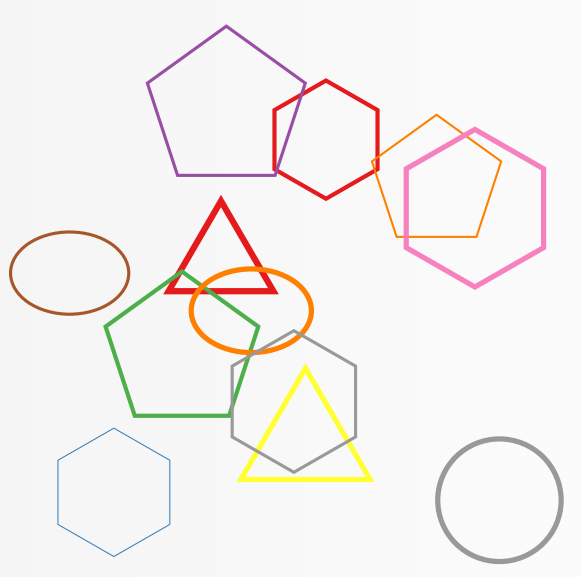[{"shape": "triangle", "thickness": 3, "radius": 0.52, "center": [0.38, 0.547]}, {"shape": "hexagon", "thickness": 2, "radius": 0.51, "center": [0.561, 0.757]}, {"shape": "hexagon", "thickness": 0.5, "radius": 0.56, "center": [0.196, 0.147]}, {"shape": "pentagon", "thickness": 2, "radius": 0.69, "center": [0.313, 0.391]}, {"shape": "pentagon", "thickness": 1.5, "radius": 0.71, "center": [0.389, 0.811]}, {"shape": "oval", "thickness": 2.5, "radius": 0.52, "center": [0.432, 0.461]}, {"shape": "pentagon", "thickness": 1, "radius": 0.58, "center": [0.751, 0.684]}, {"shape": "triangle", "thickness": 2.5, "radius": 0.64, "center": [0.526, 0.233]}, {"shape": "oval", "thickness": 1.5, "radius": 0.51, "center": [0.12, 0.526]}, {"shape": "hexagon", "thickness": 2.5, "radius": 0.68, "center": [0.817, 0.639]}, {"shape": "hexagon", "thickness": 1.5, "radius": 0.61, "center": [0.506, 0.304]}, {"shape": "circle", "thickness": 2.5, "radius": 0.53, "center": [0.859, 0.133]}]